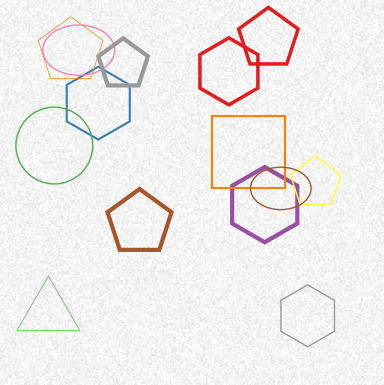[{"shape": "pentagon", "thickness": 2.5, "radius": 0.41, "center": [0.697, 0.9]}, {"shape": "hexagon", "thickness": 2.5, "radius": 0.43, "center": [0.595, 0.815]}, {"shape": "hexagon", "thickness": 1.5, "radius": 0.47, "center": [0.255, 0.732]}, {"shape": "triangle", "thickness": 0.5, "radius": 0.47, "center": [0.126, 0.189]}, {"shape": "circle", "thickness": 1, "radius": 0.5, "center": [0.141, 0.622]}, {"shape": "hexagon", "thickness": 3, "radius": 0.49, "center": [0.688, 0.468]}, {"shape": "pentagon", "thickness": 0.5, "radius": 0.44, "center": [0.184, 0.868]}, {"shape": "square", "thickness": 1.5, "radius": 0.47, "center": [0.646, 0.605]}, {"shape": "pentagon", "thickness": 1, "radius": 0.35, "center": [0.82, 0.525]}, {"shape": "oval", "thickness": 1, "radius": 0.39, "center": [0.729, 0.511]}, {"shape": "pentagon", "thickness": 3, "radius": 0.44, "center": [0.362, 0.422]}, {"shape": "oval", "thickness": 1, "radius": 0.47, "center": [0.205, 0.87]}, {"shape": "hexagon", "thickness": 1, "radius": 0.4, "center": [0.799, 0.18]}, {"shape": "pentagon", "thickness": 3, "radius": 0.34, "center": [0.32, 0.833]}]